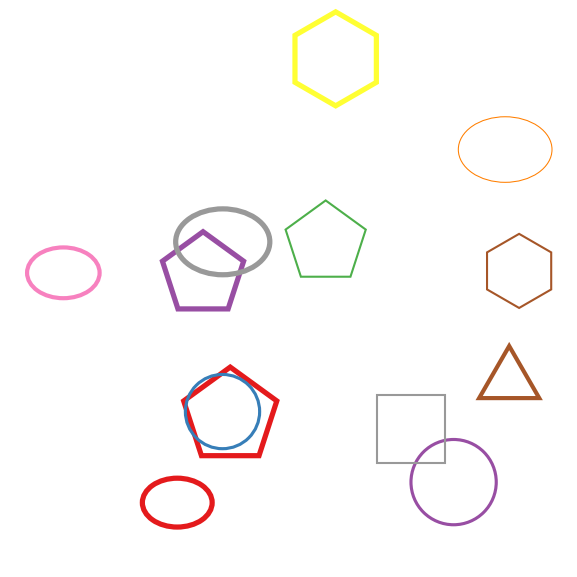[{"shape": "oval", "thickness": 2.5, "radius": 0.3, "center": [0.307, 0.129]}, {"shape": "pentagon", "thickness": 2.5, "radius": 0.42, "center": [0.399, 0.279]}, {"shape": "circle", "thickness": 1.5, "radius": 0.32, "center": [0.385, 0.286]}, {"shape": "pentagon", "thickness": 1, "radius": 0.37, "center": [0.564, 0.579]}, {"shape": "circle", "thickness": 1.5, "radius": 0.37, "center": [0.785, 0.164]}, {"shape": "pentagon", "thickness": 2.5, "radius": 0.37, "center": [0.352, 0.524]}, {"shape": "oval", "thickness": 0.5, "radius": 0.41, "center": [0.875, 0.74]}, {"shape": "hexagon", "thickness": 2.5, "radius": 0.41, "center": [0.581, 0.897]}, {"shape": "triangle", "thickness": 2, "radius": 0.3, "center": [0.882, 0.34]}, {"shape": "hexagon", "thickness": 1, "radius": 0.32, "center": [0.899, 0.53]}, {"shape": "oval", "thickness": 2, "radius": 0.31, "center": [0.11, 0.527]}, {"shape": "square", "thickness": 1, "radius": 0.29, "center": [0.711, 0.256]}, {"shape": "oval", "thickness": 2.5, "radius": 0.41, "center": [0.386, 0.58]}]